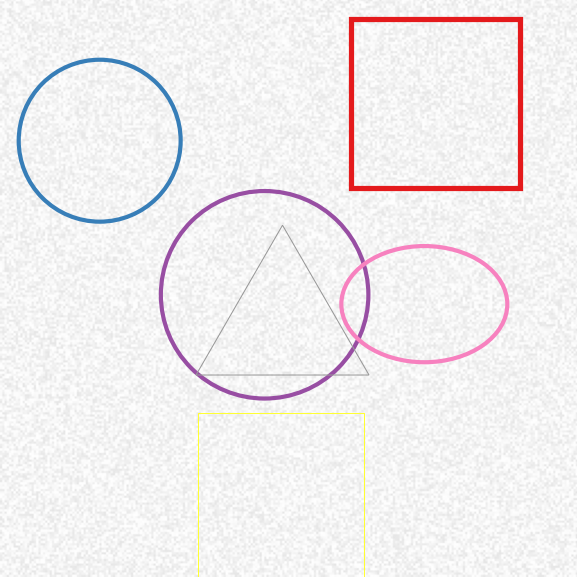[{"shape": "square", "thickness": 2.5, "radius": 0.73, "center": [0.754, 0.82]}, {"shape": "circle", "thickness": 2, "radius": 0.7, "center": [0.173, 0.755]}, {"shape": "circle", "thickness": 2, "radius": 0.9, "center": [0.458, 0.489]}, {"shape": "square", "thickness": 0.5, "radius": 0.72, "center": [0.486, 0.141]}, {"shape": "oval", "thickness": 2, "radius": 0.72, "center": [0.735, 0.472]}, {"shape": "triangle", "thickness": 0.5, "radius": 0.86, "center": [0.489, 0.436]}]